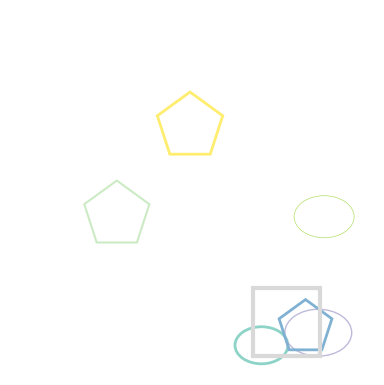[{"shape": "oval", "thickness": 2, "radius": 0.34, "center": [0.679, 0.103]}, {"shape": "oval", "thickness": 1, "radius": 0.43, "center": [0.827, 0.136]}, {"shape": "pentagon", "thickness": 2, "radius": 0.36, "center": [0.794, 0.15]}, {"shape": "oval", "thickness": 0.5, "radius": 0.39, "center": [0.842, 0.437]}, {"shape": "square", "thickness": 3, "radius": 0.44, "center": [0.744, 0.164]}, {"shape": "pentagon", "thickness": 1.5, "radius": 0.44, "center": [0.303, 0.442]}, {"shape": "pentagon", "thickness": 2, "radius": 0.45, "center": [0.494, 0.672]}]